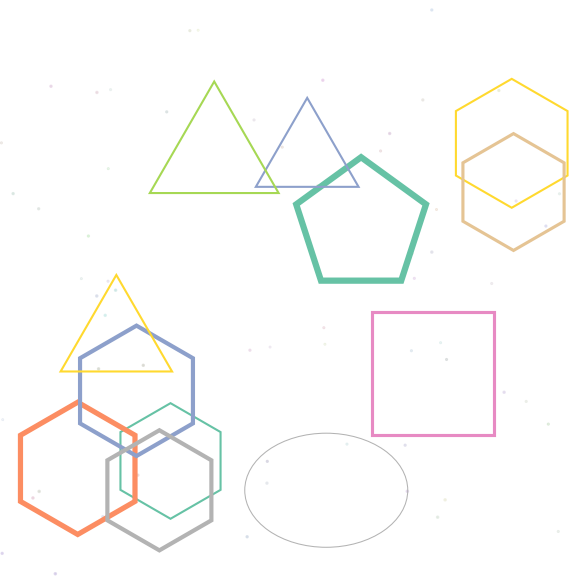[{"shape": "hexagon", "thickness": 1, "radius": 0.5, "center": [0.295, 0.201]}, {"shape": "pentagon", "thickness": 3, "radius": 0.59, "center": [0.625, 0.609]}, {"shape": "hexagon", "thickness": 2.5, "radius": 0.57, "center": [0.135, 0.188]}, {"shape": "triangle", "thickness": 1, "radius": 0.51, "center": [0.532, 0.727]}, {"shape": "hexagon", "thickness": 2, "radius": 0.56, "center": [0.236, 0.322]}, {"shape": "square", "thickness": 1.5, "radius": 0.53, "center": [0.75, 0.353]}, {"shape": "triangle", "thickness": 1, "radius": 0.64, "center": [0.371, 0.729]}, {"shape": "triangle", "thickness": 1, "radius": 0.56, "center": [0.201, 0.412]}, {"shape": "hexagon", "thickness": 1, "radius": 0.56, "center": [0.886, 0.751]}, {"shape": "hexagon", "thickness": 1.5, "radius": 0.51, "center": [0.889, 0.667]}, {"shape": "hexagon", "thickness": 2, "radius": 0.52, "center": [0.276, 0.15]}, {"shape": "oval", "thickness": 0.5, "radius": 0.71, "center": [0.565, 0.15]}]